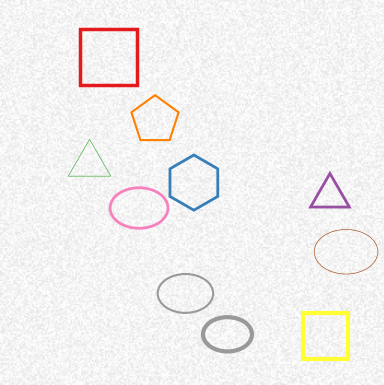[{"shape": "square", "thickness": 2.5, "radius": 0.36, "center": [0.282, 0.852]}, {"shape": "hexagon", "thickness": 2, "radius": 0.36, "center": [0.504, 0.526]}, {"shape": "triangle", "thickness": 0.5, "radius": 0.32, "center": [0.233, 0.574]}, {"shape": "triangle", "thickness": 2, "radius": 0.29, "center": [0.857, 0.491]}, {"shape": "pentagon", "thickness": 1.5, "radius": 0.32, "center": [0.403, 0.688]}, {"shape": "square", "thickness": 3, "radius": 0.29, "center": [0.845, 0.127]}, {"shape": "oval", "thickness": 0.5, "radius": 0.41, "center": [0.899, 0.346]}, {"shape": "oval", "thickness": 2, "radius": 0.38, "center": [0.361, 0.46]}, {"shape": "oval", "thickness": 3, "radius": 0.32, "center": [0.591, 0.132]}, {"shape": "oval", "thickness": 1.5, "radius": 0.36, "center": [0.482, 0.238]}]